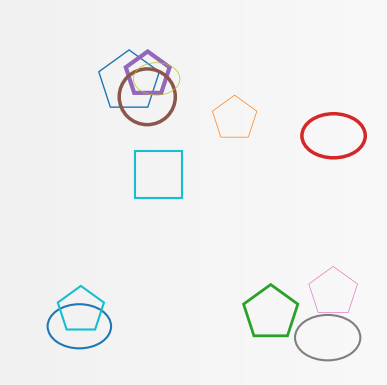[{"shape": "oval", "thickness": 1.5, "radius": 0.41, "center": [0.205, 0.153]}, {"shape": "pentagon", "thickness": 1, "radius": 0.41, "center": [0.333, 0.788]}, {"shape": "pentagon", "thickness": 0.5, "radius": 0.3, "center": [0.605, 0.693]}, {"shape": "pentagon", "thickness": 2, "radius": 0.37, "center": [0.699, 0.187]}, {"shape": "oval", "thickness": 2.5, "radius": 0.41, "center": [0.861, 0.647]}, {"shape": "pentagon", "thickness": 3, "radius": 0.3, "center": [0.381, 0.807]}, {"shape": "circle", "thickness": 2.5, "radius": 0.36, "center": [0.38, 0.749]}, {"shape": "pentagon", "thickness": 0.5, "radius": 0.33, "center": [0.86, 0.242]}, {"shape": "oval", "thickness": 1.5, "radius": 0.42, "center": [0.846, 0.123]}, {"shape": "oval", "thickness": 0.5, "radius": 0.3, "center": [0.404, 0.795]}, {"shape": "pentagon", "thickness": 1.5, "radius": 0.31, "center": [0.209, 0.195]}, {"shape": "square", "thickness": 1.5, "radius": 0.3, "center": [0.408, 0.546]}]